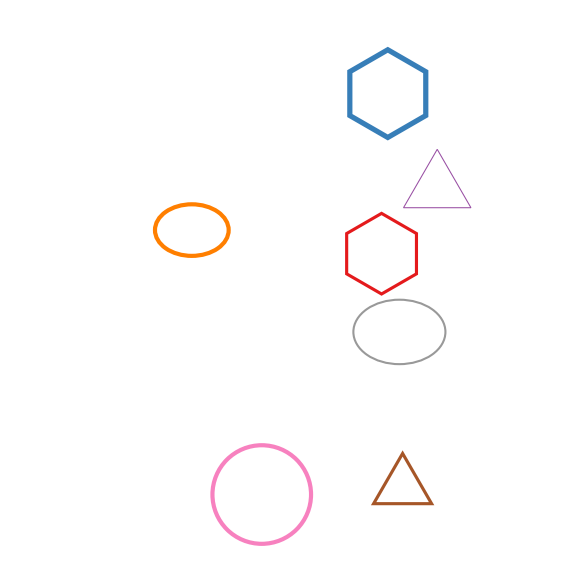[{"shape": "hexagon", "thickness": 1.5, "radius": 0.35, "center": [0.661, 0.56]}, {"shape": "hexagon", "thickness": 2.5, "radius": 0.38, "center": [0.672, 0.837]}, {"shape": "triangle", "thickness": 0.5, "radius": 0.34, "center": [0.757, 0.673]}, {"shape": "oval", "thickness": 2, "radius": 0.32, "center": [0.332, 0.601]}, {"shape": "triangle", "thickness": 1.5, "radius": 0.29, "center": [0.697, 0.156]}, {"shape": "circle", "thickness": 2, "radius": 0.43, "center": [0.453, 0.143]}, {"shape": "oval", "thickness": 1, "radius": 0.4, "center": [0.692, 0.424]}]